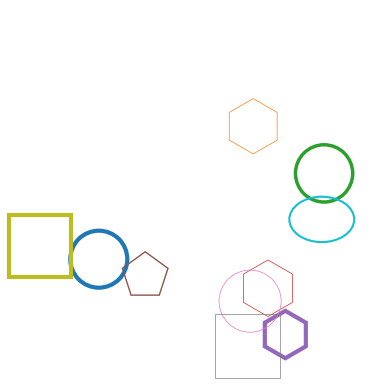[{"shape": "circle", "thickness": 3, "radius": 0.37, "center": [0.257, 0.327]}, {"shape": "hexagon", "thickness": 0.5, "radius": 0.36, "center": [0.658, 0.672]}, {"shape": "circle", "thickness": 2.5, "radius": 0.37, "center": [0.842, 0.55]}, {"shape": "hexagon", "thickness": 0.5, "radius": 0.37, "center": [0.696, 0.251]}, {"shape": "hexagon", "thickness": 3, "radius": 0.31, "center": [0.741, 0.131]}, {"shape": "pentagon", "thickness": 1, "radius": 0.31, "center": [0.377, 0.284]}, {"shape": "circle", "thickness": 0.5, "radius": 0.4, "center": [0.65, 0.218]}, {"shape": "square", "thickness": 0.5, "radius": 0.42, "center": [0.643, 0.102]}, {"shape": "square", "thickness": 3, "radius": 0.4, "center": [0.105, 0.362]}, {"shape": "oval", "thickness": 1.5, "radius": 0.42, "center": [0.836, 0.43]}]